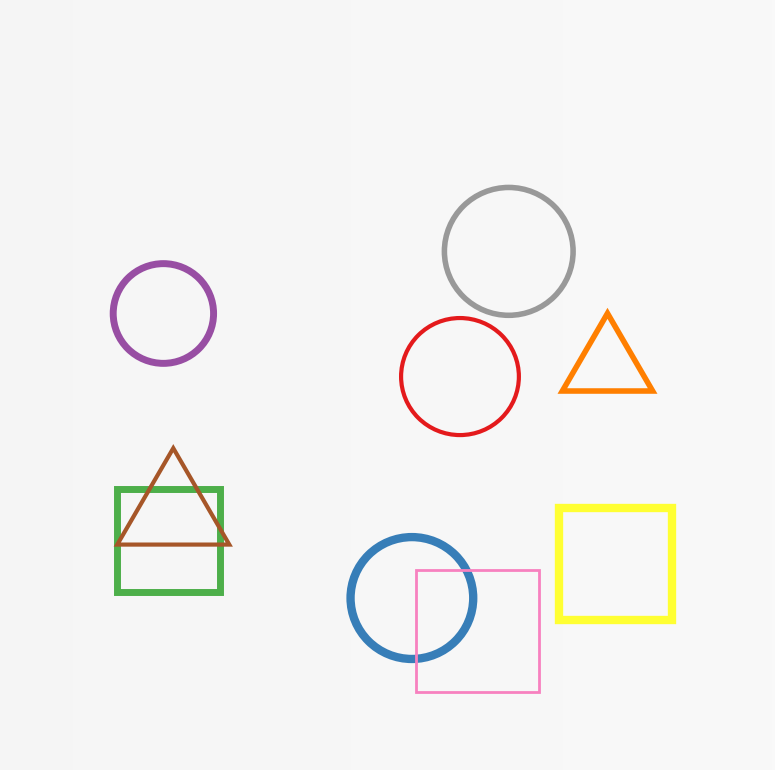[{"shape": "circle", "thickness": 1.5, "radius": 0.38, "center": [0.594, 0.511]}, {"shape": "circle", "thickness": 3, "radius": 0.4, "center": [0.531, 0.223]}, {"shape": "square", "thickness": 2.5, "radius": 0.33, "center": [0.218, 0.298]}, {"shape": "circle", "thickness": 2.5, "radius": 0.32, "center": [0.211, 0.593]}, {"shape": "triangle", "thickness": 2, "radius": 0.34, "center": [0.784, 0.526]}, {"shape": "square", "thickness": 3, "radius": 0.36, "center": [0.795, 0.267]}, {"shape": "triangle", "thickness": 1.5, "radius": 0.42, "center": [0.224, 0.334]}, {"shape": "square", "thickness": 1, "radius": 0.4, "center": [0.616, 0.181]}, {"shape": "circle", "thickness": 2, "radius": 0.42, "center": [0.656, 0.674]}]